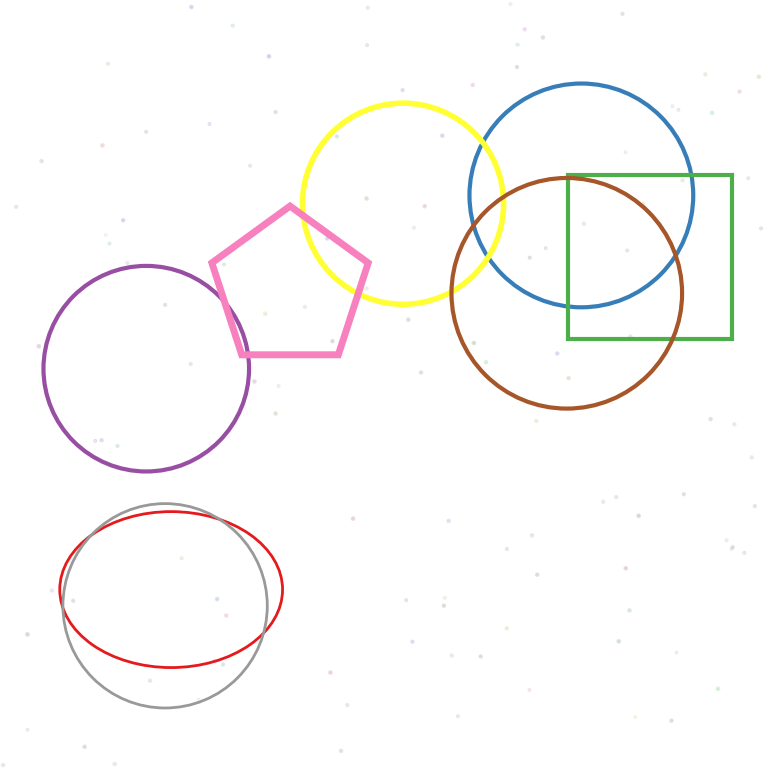[{"shape": "oval", "thickness": 1, "radius": 0.72, "center": [0.222, 0.234]}, {"shape": "circle", "thickness": 1.5, "radius": 0.73, "center": [0.755, 0.746]}, {"shape": "square", "thickness": 1.5, "radius": 0.53, "center": [0.844, 0.666]}, {"shape": "circle", "thickness": 1.5, "radius": 0.67, "center": [0.19, 0.521]}, {"shape": "circle", "thickness": 2, "radius": 0.65, "center": [0.523, 0.735]}, {"shape": "circle", "thickness": 1.5, "radius": 0.75, "center": [0.736, 0.619]}, {"shape": "pentagon", "thickness": 2.5, "radius": 0.53, "center": [0.377, 0.626]}, {"shape": "circle", "thickness": 1, "radius": 0.66, "center": [0.214, 0.213]}]